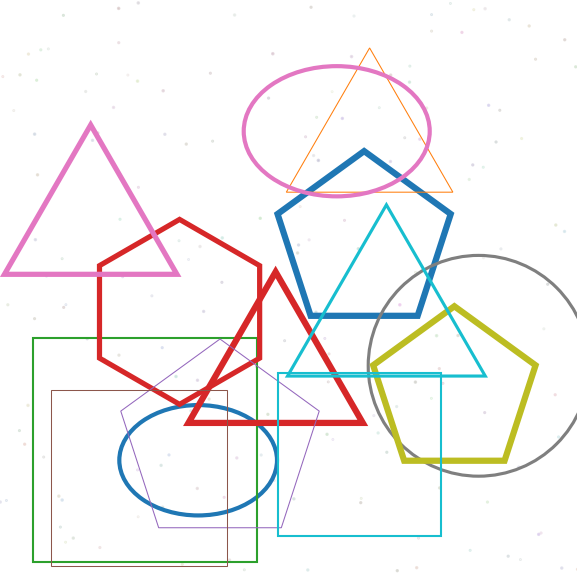[{"shape": "oval", "thickness": 2, "radius": 0.68, "center": [0.343, 0.202]}, {"shape": "pentagon", "thickness": 3, "radius": 0.79, "center": [0.631, 0.58]}, {"shape": "triangle", "thickness": 0.5, "radius": 0.83, "center": [0.64, 0.75]}, {"shape": "square", "thickness": 1, "radius": 0.97, "center": [0.251, 0.221]}, {"shape": "triangle", "thickness": 3, "radius": 0.87, "center": [0.477, 0.354]}, {"shape": "hexagon", "thickness": 2.5, "radius": 0.8, "center": [0.311, 0.459]}, {"shape": "pentagon", "thickness": 0.5, "radius": 0.9, "center": [0.381, 0.231]}, {"shape": "square", "thickness": 0.5, "radius": 0.76, "center": [0.241, 0.172]}, {"shape": "oval", "thickness": 2, "radius": 0.81, "center": [0.583, 0.772]}, {"shape": "triangle", "thickness": 2.5, "radius": 0.86, "center": [0.157, 0.61]}, {"shape": "circle", "thickness": 1.5, "radius": 0.96, "center": [0.829, 0.366]}, {"shape": "pentagon", "thickness": 3, "radius": 0.74, "center": [0.787, 0.321]}, {"shape": "triangle", "thickness": 1.5, "radius": 0.99, "center": [0.669, 0.447]}, {"shape": "square", "thickness": 1, "radius": 0.71, "center": [0.622, 0.212]}]